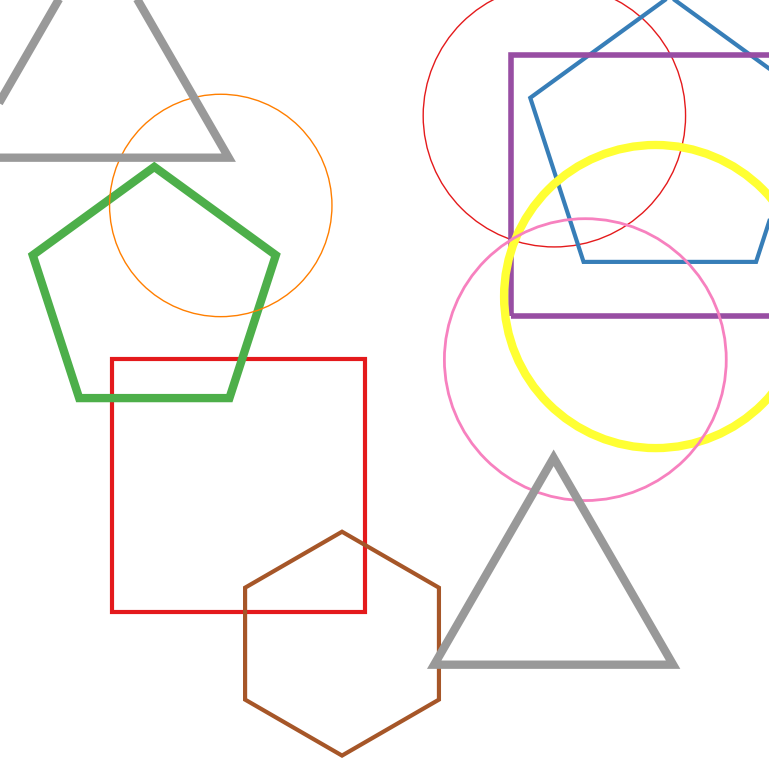[{"shape": "square", "thickness": 1.5, "radius": 0.82, "center": [0.31, 0.369]}, {"shape": "circle", "thickness": 0.5, "radius": 0.85, "center": [0.72, 0.85]}, {"shape": "pentagon", "thickness": 1.5, "radius": 0.95, "center": [0.87, 0.814]}, {"shape": "pentagon", "thickness": 3, "radius": 0.83, "center": [0.2, 0.617]}, {"shape": "square", "thickness": 2, "radius": 0.85, "center": [0.833, 0.759]}, {"shape": "circle", "thickness": 0.5, "radius": 0.72, "center": [0.287, 0.733]}, {"shape": "circle", "thickness": 3, "radius": 0.98, "center": [0.851, 0.615]}, {"shape": "hexagon", "thickness": 1.5, "radius": 0.73, "center": [0.444, 0.164]}, {"shape": "circle", "thickness": 1, "radius": 0.92, "center": [0.76, 0.533]}, {"shape": "triangle", "thickness": 3, "radius": 0.98, "center": [0.127, 0.893]}, {"shape": "triangle", "thickness": 3, "radius": 0.9, "center": [0.719, 0.226]}]